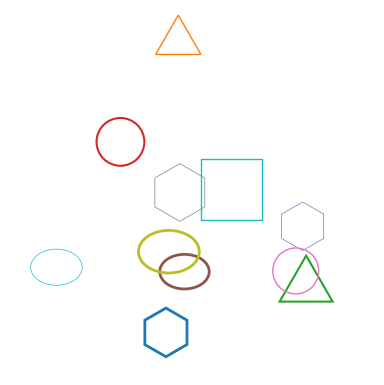[{"shape": "hexagon", "thickness": 2, "radius": 0.32, "center": [0.431, 0.137]}, {"shape": "triangle", "thickness": 1, "radius": 0.34, "center": [0.463, 0.893]}, {"shape": "triangle", "thickness": 1.5, "radius": 0.4, "center": [0.795, 0.256]}, {"shape": "circle", "thickness": 1.5, "radius": 0.31, "center": [0.313, 0.632]}, {"shape": "hexagon", "thickness": 0.5, "radius": 0.32, "center": [0.786, 0.412]}, {"shape": "oval", "thickness": 2, "radius": 0.32, "center": [0.479, 0.294]}, {"shape": "circle", "thickness": 1, "radius": 0.3, "center": [0.768, 0.296]}, {"shape": "hexagon", "thickness": 0.5, "radius": 0.37, "center": [0.467, 0.5]}, {"shape": "oval", "thickness": 2, "radius": 0.39, "center": [0.439, 0.346]}, {"shape": "oval", "thickness": 0.5, "radius": 0.33, "center": [0.147, 0.306]}, {"shape": "square", "thickness": 1, "radius": 0.4, "center": [0.6, 0.508]}]